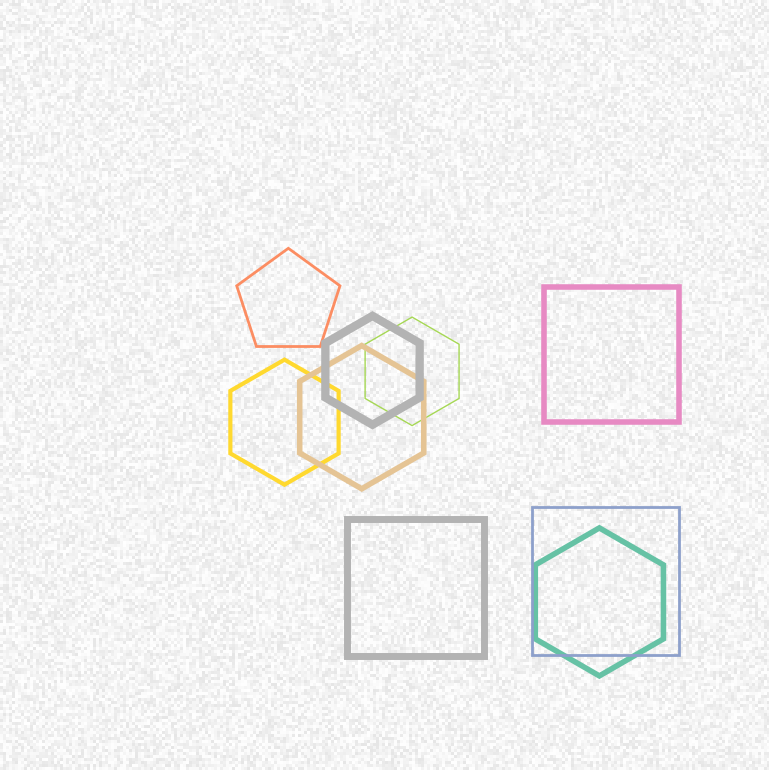[{"shape": "hexagon", "thickness": 2, "radius": 0.48, "center": [0.778, 0.218]}, {"shape": "pentagon", "thickness": 1, "radius": 0.35, "center": [0.374, 0.607]}, {"shape": "square", "thickness": 1, "radius": 0.48, "center": [0.787, 0.245]}, {"shape": "square", "thickness": 2, "radius": 0.44, "center": [0.794, 0.54]}, {"shape": "hexagon", "thickness": 0.5, "radius": 0.35, "center": [0.535, 0.518]}, {"shape": "hexagon", "thickness": 1.5, "radius": 0.41, "center": [0.369, 0.452]}, {"shape": "hexagon", "thickness": 2, "radius": 0.47, "center": [0.47, 0.458]}, {"shape": "hexagon", "thickness": 3, "radius": 0.35, "center": [0.484, 0.519]}, {"shape": "square", "thickness": 2.5, "radius": 0.45, "center": [0.54, 0.237]}]